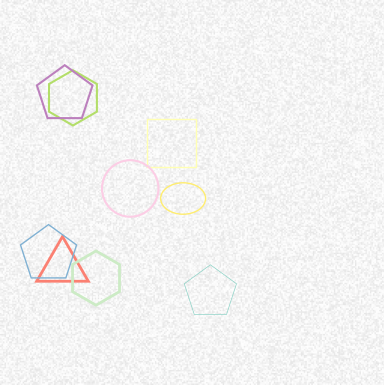[{"shape": "pentagon", "thickness": 0.5, "radius": 0.36, "center": [0.546, 0.241]}, {"shape": "square", "thickness": 1, "radius": 0.31, "center": [0.446, 0.629]}, {"shape": "triangle", "thickness": 2, "radius": 0.39, "center": [0.162, 0.308]}, {"shape": "pentagon", "thickness": 1, "radius": 0.38, "center": [0.126, 0.34]}, {"shape": "hexagon", "thickness": 1.5, "radius": 0.36, "center": [0.189, 0.746]}, {"shape": "circle", "thickness": 1.5, "radius": 0.37, "center": [0.338, 0.51]}, {"shape": "pentagon", "thickness": 1.5, "radius": 0.38, "center": [0.168, 0.755]}, {"shape": "hexagon", "thickness": 2, "radius": 0.35, "center": [0.249, 0.278]}, {"shape": "oval", "thickness": 1, "radius": 0.29, "center": [0.476, 0.484]}]